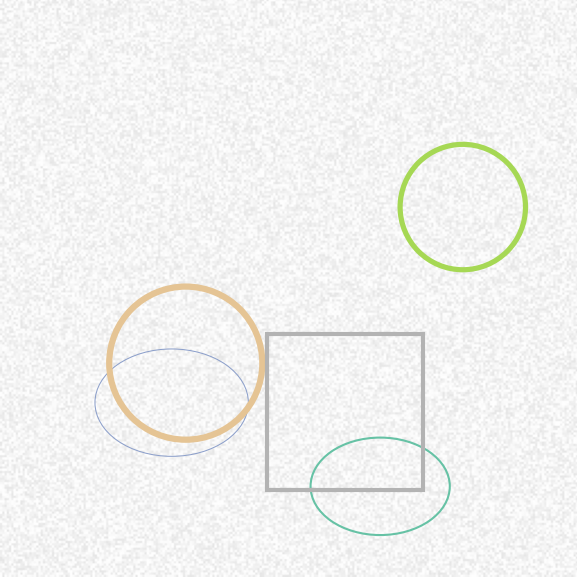[{"shape": "oval", "thickness": 1, "radius": 0.6, "center": [0.658, 0.157]}, {"shape": "oval", "thickness": 0.5, "radius": 0.66, "center": [0.297, 0.302]}, {"shape": "circle", "thickness": 2.5, "radius": 0.54, "center": [0.801, 0.641]}, {"shape": "circle", "thickness": 3, "radius": 0.66, "center": [0.322, 0.37]}, {"shape": "square", "thickness": 2, "radius": 0.67, "center": [0.598, 0.286]}]